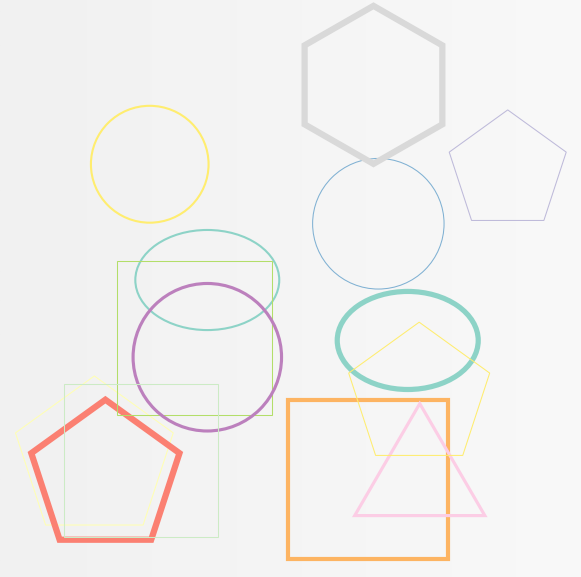[{"shape": "oval", "thickness": 1, "radius": 0.62, "center": [0.357, 0.514]}, {"shape": "oval", "thickness": 2.5, "radius": 0.61, "center": [0.701, 0.41]}, {"shape": "pentagon", "thickness": 0.5, "radius": 0.71, "center": [0.162, 0.205]}, {"shape": "pentagon", "thickness": 0.5, "radius": 0.53, "center": [0.873, 0.703]}, {"shape": "pentagon", "thickness": 3, "radius": 0.67, "center": [0.181, 0.173]}, {"shape": "circle", "thickness": 0.5, "radius": 0.57, "center": [0.651, 0.612]}, {"shape": "square", "thickness": 2, "radius": 0.69, "center": [0.633, 0.168]}, {"shape": "square", "thickness": 0.5, "radius": 0.67, "center": [0.335, 0.413]}, {"shape": "triangle", "thickness": 1.5, "radius": 0.65, "center": [0.722, 0.171]}, {"shape": "hexagon", "thickness": 3, "radius": 0.68, "center": [0.643, 0.852]}, {"shape": "circle", "thickness": 1.5, "radius": 0.64, "center": [0.357, 0.381]}, {"shape": "square", "thickness": 0.5, "radius": 0.66, "center": [0.243, 0.202]}, {"shape": "pentagon", "thickness": 0.5, "radius": 0.64, "center": [0.721, 0.314]}, {"shape": "circle", "thickness": 1, "radius": 0.51, "center": [0.258, 0.715]}]